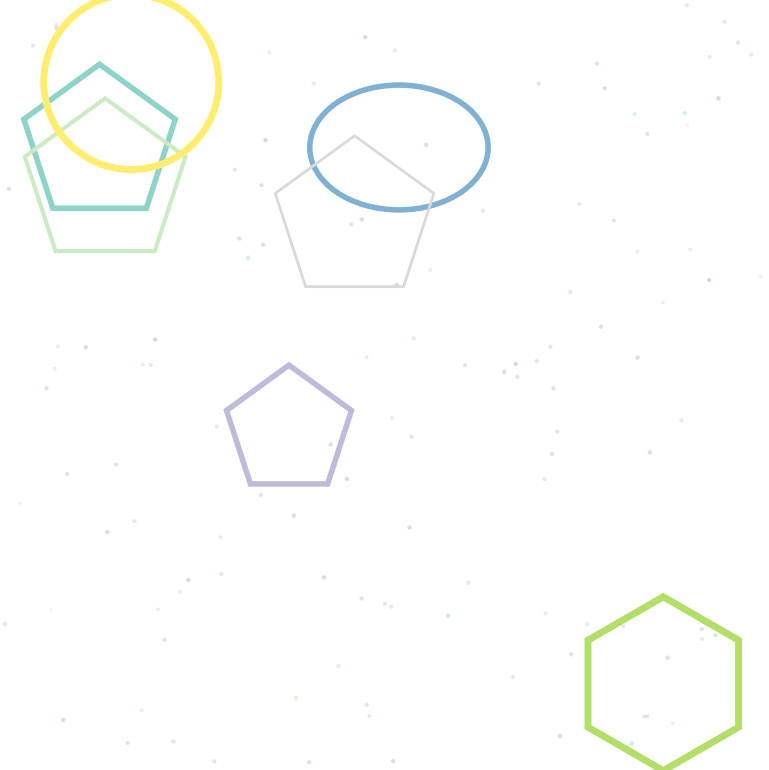[{"shape": "pentagon", "thickness": 2, "radius": 0.52, "center": [0.129, 0.813]}, {"shape": "pentagon", "thickness": 2, "radius": 0.43, "center": [0.375, 0.441]}, {"shape": "oval", "thickness": 2, "radius": 0.58, "center": [0.518, 0.808]}, {"shape": "hexagon", "thickness": 2.5, "radius": 0.56, "center": [0.861, 0.112]}, {"shape": "pentagon", "thickness": 1, "radius": 0.54, "center": [0.46, 0.715]}, {"shape": "pentagon", "thickness": 1.5, "radius": 0.55, "center": [0.137, 0.763]}, {"shape": "circle", "thickness": 2.5, "radius": 0.57, "center": [0.17, 0.893]}]